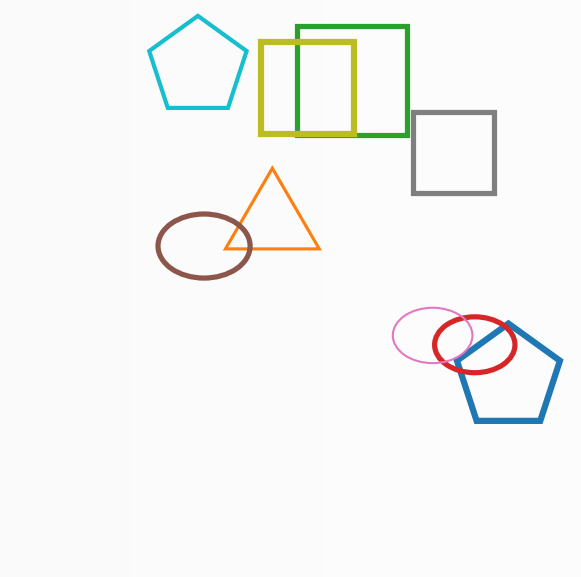[{"shape": "pentagon", "thickness": 3, "radius": 0.47, "center": [0.875, 0.346]}, {"shape": "triangle", "thickness": 1.5, "radius": 0.47, "center": [0.469, 0.615]}, {"shape": "square", "thickness": 2.5, "radius": 0.47, "center": [0.605, 0.86]}, {"shape": "oval", "thickness": 2.5, "radius": 0.35, "center": [0.817, 0.402]}, {"shape": "oval", "thickness": 2.5, "radius": 0.4, "center": [0.351, 0.573]}, {"shape": "oval", "thickness": 1, "radius": 0.34, "center": [0.744, 0.418]}, {"shape": "square", "thickness": 2.5, "radius": 0.35, "center": [0.78, 0.735]}, {"shape": "square", "thickness": 3, "radius": 0.4, "center": [0.529, 0.847]}, {"shape": "pentagon", "thickness": 2, "radius": 0.44, "center": [0.34, 0.884]}]